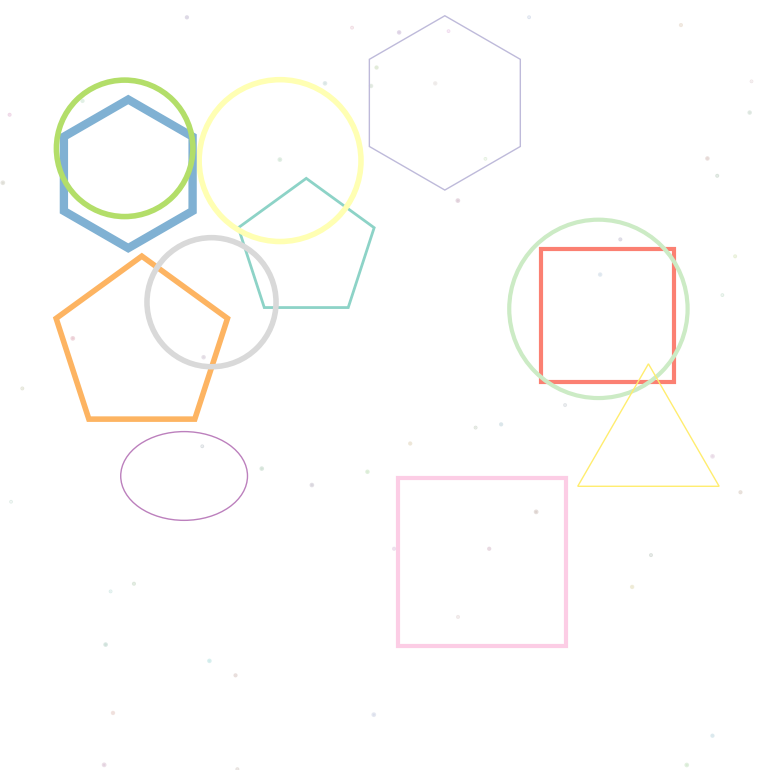[{"shape": "pentagon", "thickness": 1, "radius": 0.46, "center": [0.398, 0.676]}, {"shape": "circle", "thickness": 2, "radius": 0.53, "center": [0.364, 0.791]}, {"shape": "hexagon", "thickness": 0.5, "radius": 0.57, "center": [0.578, 0.866]}, {"shape": "square", "thickness": 1.5, "radius": 0.43, "center": [0.789, 0.59]}, {"shape": "hexagon", "thickness": 3, "radius": 0.48, "center": [0.167, 0.774]}, {"shape": "pentagon", "thickness": 2, "radius": 0.59, "center": [0.184, 0.55]}, {"shape": "circle", "thickness": 2, "radius": 0.44, "center": [0.162, 0.807]}, {"shape": "square", "thickness": 1.5, "radius": 0.55, "center": [0.625, 0.27]}, {"shape": "circle", "thickness": 2, "radius": 0.42, "center": [0.275, 0.608]}, {"shape": "oval", "thickness": 0.5, "radius": 0.41, "center": [0.239, 0.382]}, {"shape": "circle", "thickness": 1.5, "radius": 0.58, "center": [0.777, 0.599]}, {"shape": "triangle", "thickness": 0.5, "radius": 0.53, "center": [0.842, 0.421]}]